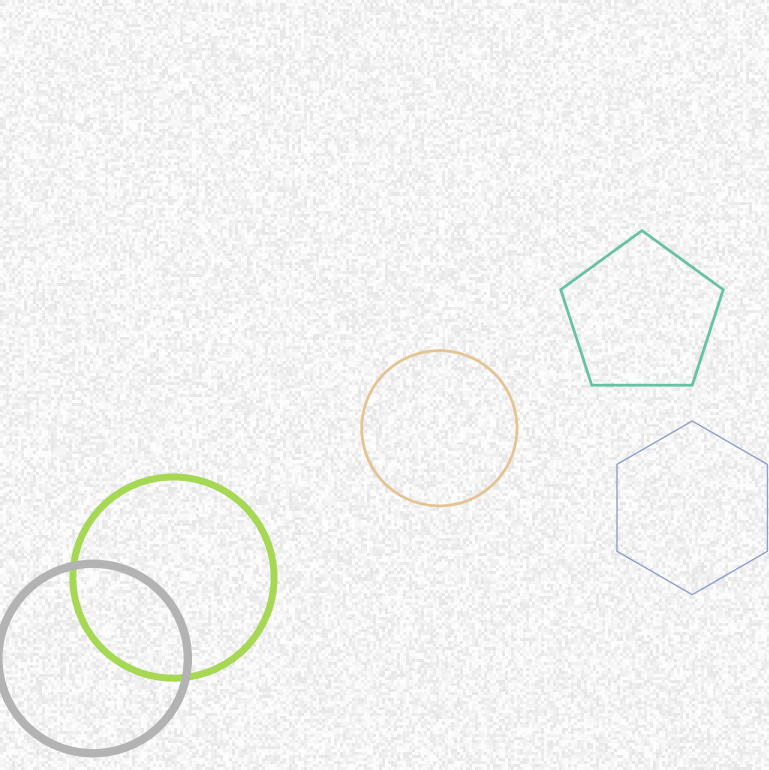[{"shape": "pentagon", "thickness": 1, "radius": 0.55, "center": [0.834, 0.59]}, {"shape": "hexagon", "thickness": 0.5, "radius": 0.56, "center": [0.899, 0.34]}, {"shape": "circle", "thickness": 2.5, "radius": 0.65, "center": [0.225, 0.25]}, {"shape": "circle", "thickness": 1, "radius": 0.5, "center": [0.571, 0.444]}, {"shape": "circle", "thickness": 3, "radius": 0.62, "center": [0.121, 0.145]}]